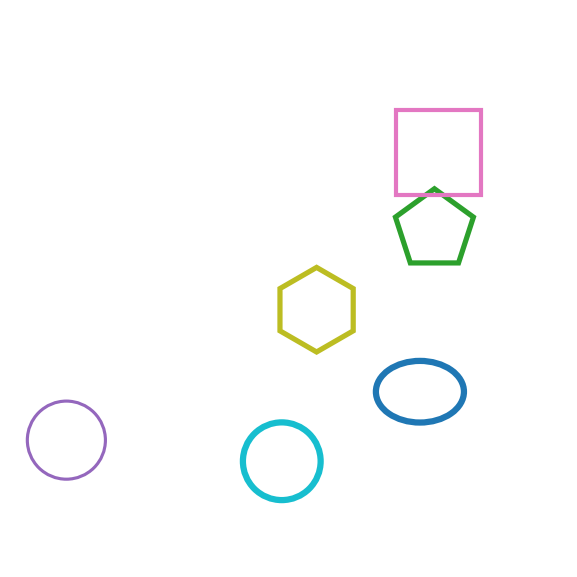[{"shape": "oval", "thickness": 3, "radius": 0.38, "center": [0.727, 0.321]}, {"shape": "pentagon", "thickness": 2.5, "radius": 0.35, "center": [0.752, 0.601]}, {"shape": "circle", "thickness": 1.5, "radius": 0.34, "center": [0.115, 0.237]}, {"shape": "square", "thickness": 2, "radius": 0.37, "center": [0.76, 0.734]}, {"shape": "hexagon", "thickness": 2.5, "radius": 0.37, "center": [0.548, 0.463]}, {"shape": "circle", "thickness": 3, "radius": 0.34, "center": [0.488, 0.2]}]